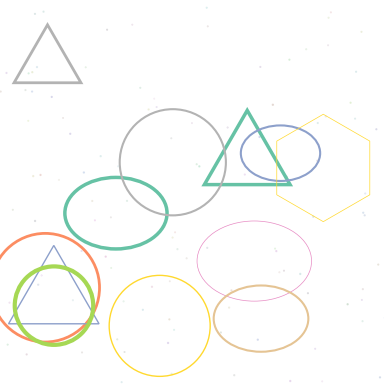[{"shape": "triangle", "thickness": 2.5, "radius": 0.64, "center": [0.642, 0.585]}, {"shape": "oval", "thickness": 2.5, "radius": 0.66, "center": [0.301, 0.446]}, {"shape": "circle", "thickness": 2, "radius": 0.71, "center": [0.117, 0.253]}, {"shape": "oval", "thickness": 1.5, "radius": 0.52, "center": [0.729, 0.602]}, {"shape": "triangle", "thickness": 1, "radius": 0.68, "center": [0.14, 0.227]}, {"shape": "oval", "thickness": 0.5, "radius": 0.74, "center": [0.661, 0.322]}, {"shape": "circle", "thickness": 3, "radius": 0.51, "center": [0.14, 0.206]}, {"shape": "circle", "thickness": 1, "radius": 0.66, "center": [0.415, 0.154]}, {"shape": "hexagon", "thickness": 0.5, "radius": 0.7, "center": [0.84, 0.564]}, {"shape": "oval", "thickness": 1.5, "radius": 0.61, "center": [0.678, 0.172]}, {"shape": "circle", "thickness": 1.5, "radius": 0.69, "center": [0.449, 0.579]}, {"shape": "triangle", "thickness": 2, "radius": 0.5, "center": [0.123, 0.835]}]